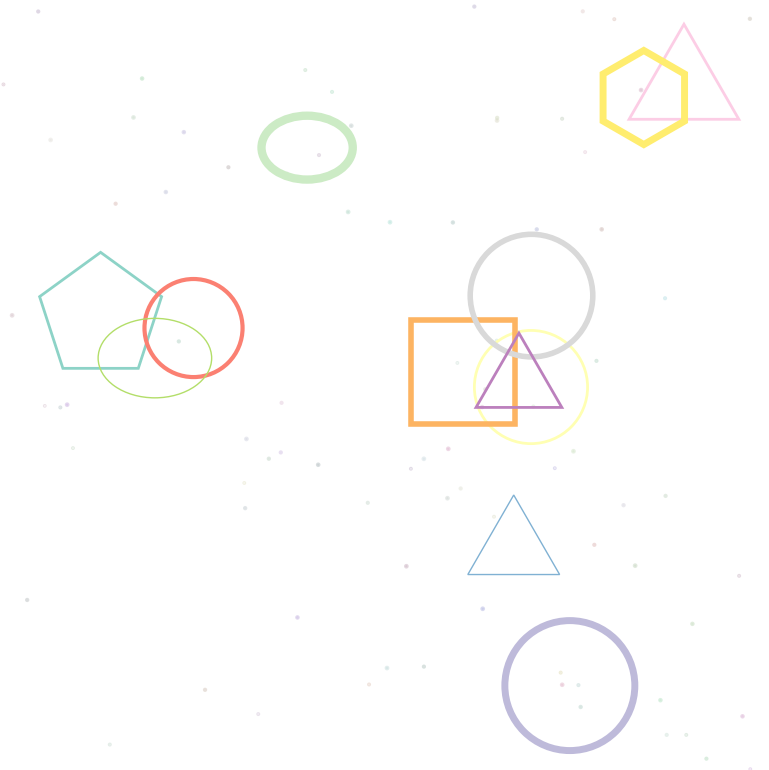[{"shape": "pentagon", "thickness": 1, "radius": 0.42, "center": [0.131, 0.589]}, {"shape": "circle", "thickness": 1, "radius": 0.37, "center": [0.69, 0.497]}, {"shape": "circle", "thickness": 2.5, "radius": 0.42, "center": [0.74, 0.11]}, {"shape": "circle", "thickness": 1.5, "radius": 0.32, "center": [0.251, 0.574]}, {"shape": "triangle", "thickness": 0.5, "radius": 0.34, "center": [0.667, 0.288]}, {"shape": "square", "thickness": 2, "radius": 0.34, "center": [0.601, 0.517]}, {"shape": "oval", "thickness": 0.5, "radius": 0.37, "center": [0.201, 0.535]}, {"shape": "triangle", "thickness": 1, "radius": 0.41, "center": [0.888, 0.886]}, {"shape": "circle", "thickness": 2, "radius": 0.4, "center": [0.69, 0.616]}, {"shape": "triangle", "thickness": 1, "radius": 0.32, "center": [0.674, 0.503]}, {"shape": "oval", "thickness": 3, "radius": 0.3, "center": [0.399, 0.808]}, {"shape": "hexagon", "thickness": 2.5, "radius": 0.31, "center": [0.836, 0.873]}]